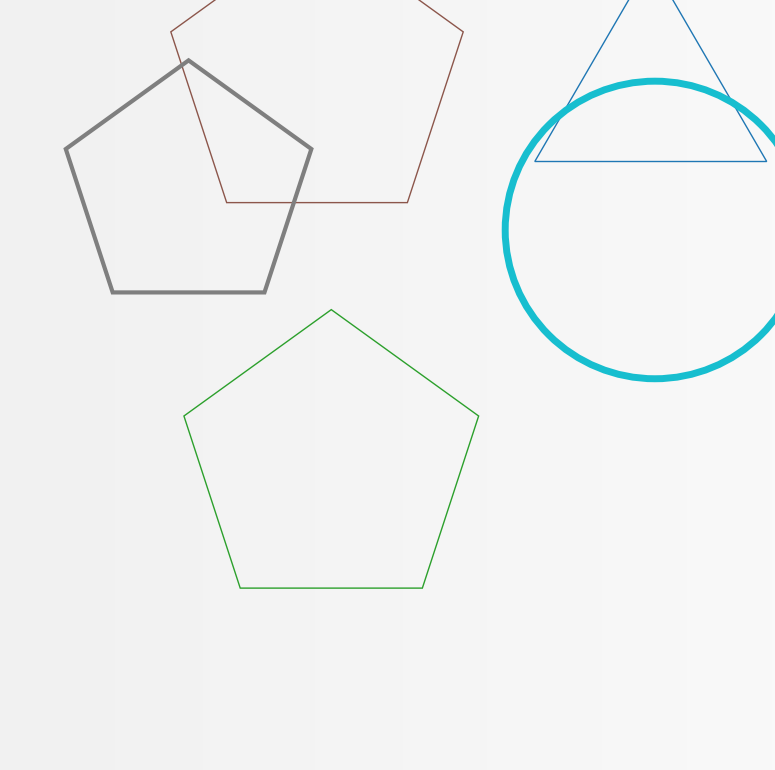[{"shape": "triangle", "thickness": 0.5, "radius": 0.86, "center": [0.84, 0.877]}, {"shape": "pentagon", "thickness": 0.5, "radius": 1.0, "center": [0.427, 0.398]}, {"shape": "pentagon", "thickness": 0.5, "radius": 0.99, "center": [0.409, 0.897]}, {"shape": "pentagon", "thickness": 1.5, "radius": 0.83, "center": [0.243, 0.755]}, {"shape": "circle", "thickness": 2.5, "radius": 0.97, "center": [0.845, 0.701]}]